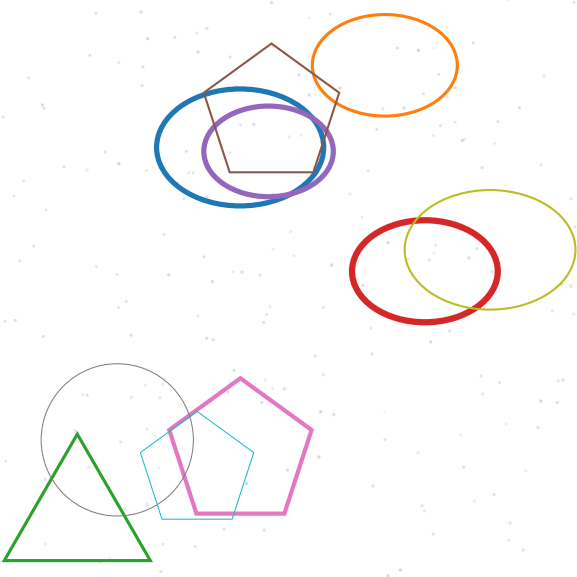[{"shape": "oval", "thickness": 2.5, "radius": 0.72, "center": [0.416, 0.744]}, {"shape": "oval", "thickness": 1.5, "radius": 0.63, "center": [0.666, 0.886]}, {"shape": "triangle", "thickness": 1.5, "radius": 0.73, "center": [0.134, 0.101]}, {"shape": "oval", "thickness": 3, "radius": 0.63, "center": [0.736, 0.529]}, {"shape": "oval", "thickness": 2.5, "radius": 0.56, "center": [0.465, 0.737]}, {"shape": "pentagon", "thickness": 1, "radius": 0.62, "center": [0.47, 0.801]}, {"shape": "pentagon", "thickness": 2, "radius": 0.65, "center": [0.416, 0.215]}, {"shape": "circle", "thickness": 0.5, "radius": 0.66, "center": [0.203, 0.237]}, {"shape": "oval", "thickness": 1, "radius": 0.74, "center": [0.849, 0.567]}, {"shape": "pentagon", "thickness": 0.5, "radius": 0.52, "center": [0.341, 0.184]}]